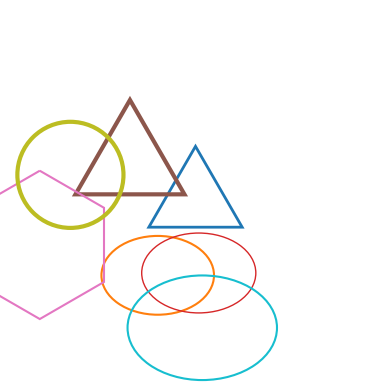[{"shape": "triangle", "thickness": 2, "radius": 0.7, "center": [0.508, 0.48]}, {"shape": "oval", "thickness": 1.5, "radius": 0.73, "center": [0.41, 0.285]}, {"shape": "oval", "thickness": 1, "radius": 0.74, "center": [0.516, 0.291]}, {"shape": "triangle", "thickness": 3, "radius": 0.82, "center": [0.338, 0.577]}, {"shape": "hexagon", "thickness": 1.5, "radius": 0.96, "center": [0.103, 0.364]}, {"shape": "circle", "thickness": 3, "radius": 0.69, "center": [0.183, 0.546]}, {"shape": "oval", "thickness": 1.5, "radius": 0.97, "center": [0.525, 0.149]}]